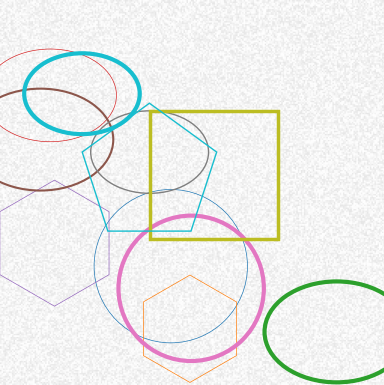[{"shape": "circle", "thickness": 0.5, "radius": 1.0, "center": [0.444, 0.309]}, {"shape": "hexagon", "thickness": 0.5, "radius": 0.7, "center": [0.493, 0.146]}, {"shape": "oval", "thickness": 3, "radius": 0.94, "center": [0.874, 0.138]}, {"shape": "oval", "thickness": 0.5, "radius": 0.86, "center": [0.131, 0.752]}, {"shape": "hexagon", "thickness": 0.5, "radius": 0.82, "center": [0.141, 0.368]}, {"shape": "oval", "thickness": 1.5, "radius": 0.95, "center": [0.105, 0.637]}, {"shape": "circle", "thickness": 3, "radius": 0.94, "center": [0.497, 0.251]}, {"shape": "oval", "thickness": 1, "radius": 0.77, "center": [0.389, 0.605]}, {"shape": "square", "thickness": 2.5, "radius": 0.84, "center": [0.556, 0.545]}, {"shape": "oval", "thickness": 3, "radius": 0.75, "center": [0.213, 0.757]}, {"shape": "pentagon", "thickness": 1, "radius": 0.92, "center": [0.388, 0.548]}]